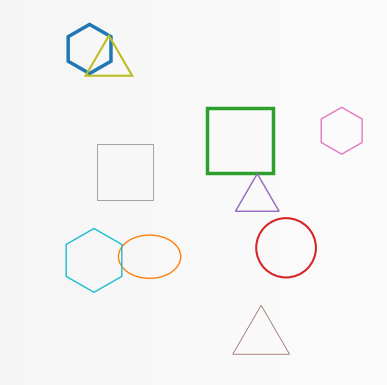[{"shape": "hexagon", "thickness": 2.5, "radius": 0.32, "center": [0.231, 0.873]}, {"shape": "oval", "thickness": 1, "radius": 0.4, "center": [0.386, 0.333]}, {"shape": "square", "thickness": 2.5, "radius": 0.42, "center": [0.619, 0.635]}, {"shape": "circle", "thickness": 1.5, "radius": 0.39, "center": [0.738, 0.356]}, {"shape": "triangle", "thickness": 1, "radius": 0.33, "center": [0.664, 0.484]}, {"shape": "triangle", "thickness": 0.5, "radius": 0.42, "center": [0.674, 0.122]}, {"shape": "hexagon", "thickness": 1, "radius": 0.3, "center": [0.882, 0.66]}, {"shape": "square", "thickness": 0.5, "radius": 0.36, "center": [0.323, 0.554]}, {"shape": "triangle", "thickness": 1.5, "radius": 0.35, "center": [0.281, 0.838]}, {"shape": "hexagon", "thickness": 1, "radius": 0.41, "center": [0.243, 0.324]}]